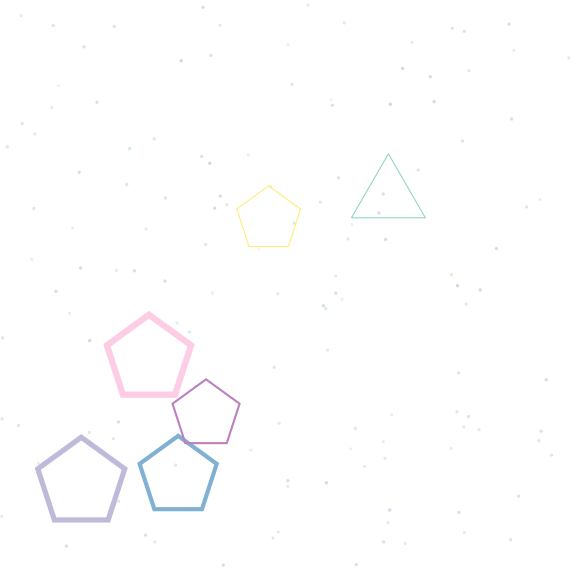[{"shape": "triangle", "thickness": 0.5, "radius": 0.37, "center": [0.673, 0.659]}, {"shape": "pentagon", "thickness": 2.5, "radius": 0.4, "center": [0.141, 0.163]}, {"shape": "pentagon", "thickness": 2, "radius": 0.35, "center": [0.309, 0.174]}, {"shape": "pentagon", "thickness": 3, "radius": 0.38, "center": [0.258, 0.378]}, {"shape": "pentagon", "thickness": 1, "radius": 0.31, "center": [0.357, 0.281]}, {"shape": "pentagon", "thickness": 0.5, "radius": 0.29, "center": [0.465, 0.619]}]